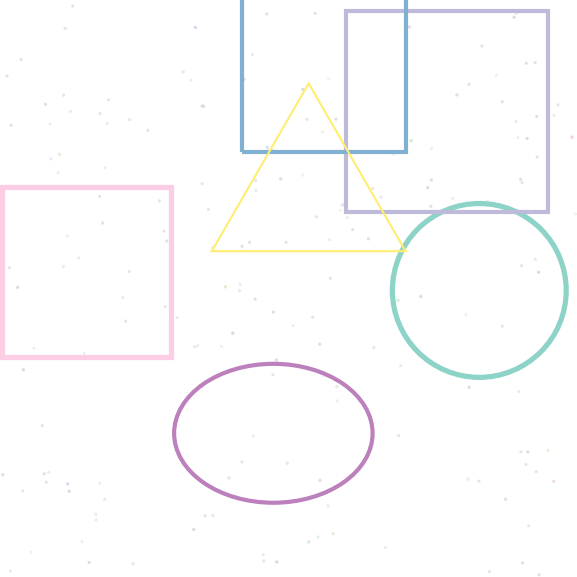[{"shape": "circle", "thickness": 2.5, "radius": 0.75, "center": [0.83, 0.496]}, {"shape": "square", "thickness": 2, "radius": 0.87, "center": [0.774, 0.806]}, {"shape": "square", "thickness": 2, "radius": 0.71, "center": [0.561, 0.878]}, {"shape": "square", "thickness": 2.5, "radius": 0.73, "center": [0.149, 0.528]}, {"shape": "oval", "thickness": 2, "radius": 0.86, "center": [0.473, 0.249]}, {"shape": "triangle", "thickness": 1, "radius": 0.97, "center": [0.535, 0.661]}]